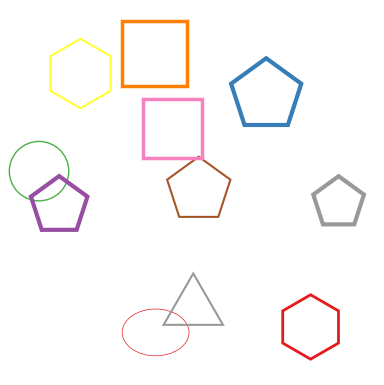[{"shape": "hexagon", "thickness": 2, "radius": 0.42, "center": [0.807, 0.151]}, {"shape": "oval", "thickness": 0.5, "radius": 0.43, "center": [0.404, 0.137]}, {"shape": "pentagon", "thickness": 3, "radius": 0.48, "center": [0.691, 0.753]}, {"shape": "circle", "thickness": 1, "radius": 0.39, "center": [0.101, 0.555]}, {"shape": "pentagon", "thickness": 3, "radius": 0.39, "center": [0.154, 0.465]}, {"shape": "square", "thickness": 2.5, "radius": 0.42, "center": [0.401, 0.861]}, {"shape": "hexagon", "thickness": 1.5, "radius": 0.45, "center": [0.209, 0.809]}, {"shape": "pentagon", "thickness": 1.5, "radius": 0.43, "center": [0.516, 0.507]}, {"shape": "square", "thickness": 2.5, "radius": 0.38, "center": [0.448, 0.666]}, {"shape": "pentagon", "thickness": 3, "radius": 0.35, "center": [0.88, 0.473]}, {"shape": "triangle", "thickness": 1.5, "radius": 0.45, "center": [0.502, 0.201]}]